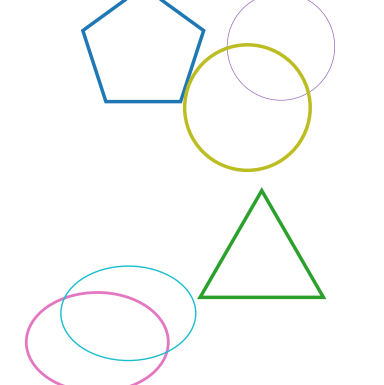[{"shape": "pentagon", "thickness": 2.5, "radius": 0.82, "center": [0.372, 0.87]}, {"shape": "triangle", "thickness": 2.5, "radius": 0.92, "center": [0.68, 0.32]}, {"shape": "circle", "thickness": 0.5, "radius": 0.7, "center": [0.73, 0.879]}, {"shape": "oval", "thickness": 2, "radius": 0.92, "center": [0.253, 0.111]}, {"shape": "circle", "thickness": 2.5, "radius": 0.82, "center": [0.643, 0.721]}, {"shape": "oval", "thickness": 1, "radius": 0.88, "center": [0.333, 0.186]}]